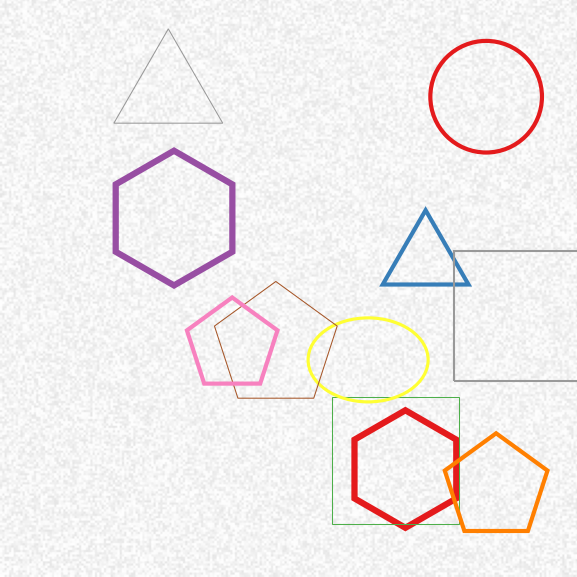[{"shape": "circle", "thickness": 2, "radius": 0.48, "center": [0.842, 0.832]}, {"shape": "hexagon", "thickness": 3, "radius": 0.51, "center": [0.702, 0.187]}, {"shape": "triangle", "thickness": 2, "radius": 0.43, "center": [0.737, 0.549]}, {"shape": "square", "thickness": 0.5, "radius": 0.55, "center": [0.685, 0.202]}, {"shape": "hexagon", "thickness": 3, "radius": 0.58, "center": [0.301, 0.622]}, {"shape": "pentagon", "thickness": 2, "radius": 0.47, "center": [0.859, 0.155]}, {"shape": "oval", "thickness": 1.5, "radius": 0.52, "center": [0.637, 0.376]}, {"shape": "pentagon", "thickness": 0.5, "radius": 0.56, "center": [0.478, 0.4]}, {"shape": "pentagon", "thickness": 2, "radius": 0.41, "center": [0.402, 0.402]}, {"shape": "square", "thickness": 1, "radius": 0.57, "center": [0.899, 0.452]}, {"shape": "triangle", "thickness": 0.5, "radius": 0.54, "center": [0.291, 0.84]}]